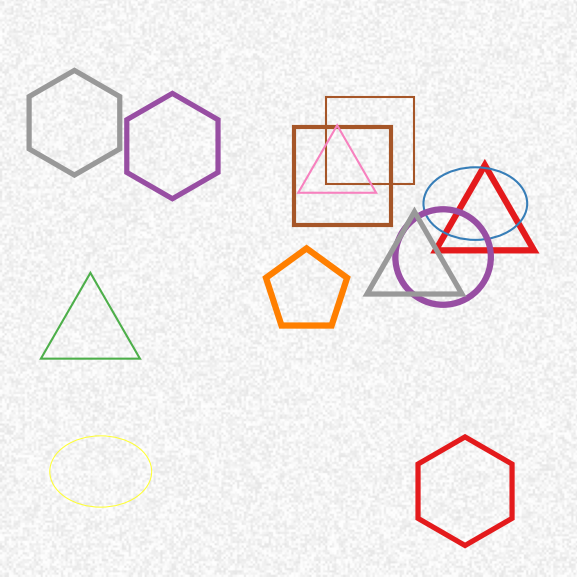[{"shape": "triangle", "thickness": 3, "radius": 0.49, "center": [0.84, 0.615]}, {"shape": "hexagon", "thickness": 2.5, "radius": 0.47, "center": [0.805, 0.149]}, {"shape": "oval", "thickness": 1, "radius": 0.45, "center": [0.823, 0.647]}, {"shape": "triangle", "thickness": 1, "radius": 0.5, "center": [0.157, 0.428]}, {"shape": "circle", "thickness": 3, "radius": 0.41, "center": [0.767, 0.554]}, {"shape": "hexagon", "thickness": 2.5, "radius": 0.46, "center": [0.299, 0.746]}, {"shape": "pentagon", "thickness": 3, "radius": 0.37, "center": [0.531, 0.495]}, {"shape": "oval", "thickness": 0.5, "radius": 0.44, "center": [0.174, 0.183]}, {"shape": "square", "thickness": 1, "radius": 0.38, "center": [0.64, 0.756]}, {"shape": "square", "thickness": 2, "radius": 0.42, "center": [0.593, 0.694]}, {"shape": "triangle", "thickness": 1, "radius": 0.39, "center": [0.584, 0.704]}, {"shape": "hexagon", "thickness": 2.5, "radius": 0.45, "center": [0.129, 0.787]}, {"shape": "triangle", "thickness": 2.5, "radius": 0.47, "center": [0.718, 0.537]}]